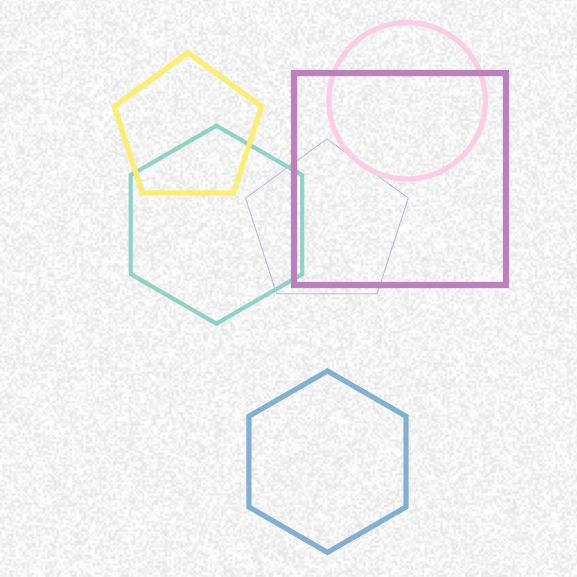[{"shape": "hexagon", "thickness": 2, "radius": 0.86, "center": [0.375, 0.61]}, {"shape": "pentagon", "thickness": 0.5, "radius": 0.74, "center": [0.566, 0.61]}, {"shape": "hexagon", "thickness": 2.5, "radius": 0.79, "center": [0.567, 0.2]}, {"shape": "circle", "thickness": 2.5, "radius": 0.68, "center": [0.705, 0.825]}, {"shape": "square", "thickness": 3, "radius": 0.92, "center": [0.693, 0.689]}, {"shape": "pentagon", "thickness": 2.5, "radius": 0.67, "center": [0.325, 0.773]}]